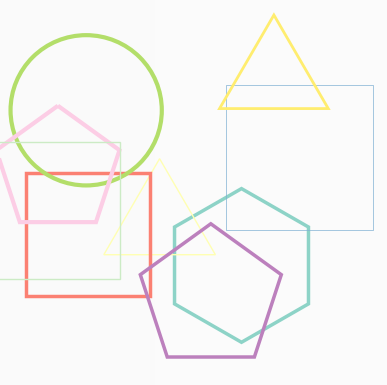[{"shape": "hexagon", "thickness": 2.5, "radius": 1.0, "center": [0.623, 0.311]}, {"shape": "triangle", "thickness": 1, "radius": 0.83, "center": [0.412, 0.422]}, {"shape": "square", "thickness": 2.5, "radius": 0.8, "center": [0.227, 0.392]}, {"shape": "square", "thickness": 0.5, "radius": 0.95, "center": [0.773, 0.591]}, {"shape": "circle", "thickness": 3, "radius": 0.98, "center": [0.222, 0.714]}, {"shape": "pentagon", "thickness": 3, "radius": 0.84, "center": [0.149, 0.558]}, {"shape": "pentagon", "thickness": 2.5, "radius": 0.96, "center": [0.544, 0.227]}, {"shape": "square", "thickness": 1, "radius": 0.89, "center": [0.132, 0.452]}, {"shape": "triangle", "thickness": 2, "radius": 0.81, "center": [0.707, 0.799]}]